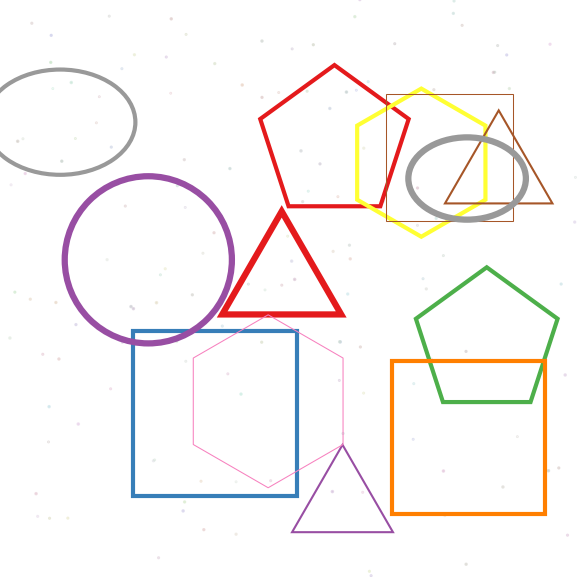[{"shape": "pentagon", "thickness": 2, "radius": 0.68, "center": [0.579, 0.751]}, {"shape": "triangle", "thickness": 3, "radius": 0.59, "center": [0.488, 0.514]}, {"shape": "square", "thickness": 2, "radius": 0.71, "center": [0.372, 0.283]}, {"shape": "pentagon", "thickness": 2, "radius": 0.64, "center": [0.843, 0.407]}, {"shape": "circle", "thickness": 3, "radius": 0.72, "center": [0.257, 0.549]}, {"shape": "triangle", "thickness": 1, "radius": 0.5, "center": [0.593, 0.128]}, {"shape": "square", "thickness": 2, "radius": 0.66, "center": [0.812, 0.242]}, {"shape": "hexagon", "thickness": 2, "radius": 0.64, "center": [0.73, 0.717]}, {"shape": "square", "thickness": 0.5, "radius": 0.55, "center": [0.779, 0.727]}, {"shape": "triangle", "thickness": 1, "radius": 0.54, "center": [0.864, 0.701]}, {"shape": "hexagon", "thickness": 0.5, "radius": 0.75, "center": [0.464, 0.304]}, {"shape": "oval", "thickness": 2, "radius": 0.65, "center": [0.104, 0.788]}, {"shape": "oval", "thickness": 3, "radius": 0.51, "center": [0.809, 0.69]}]